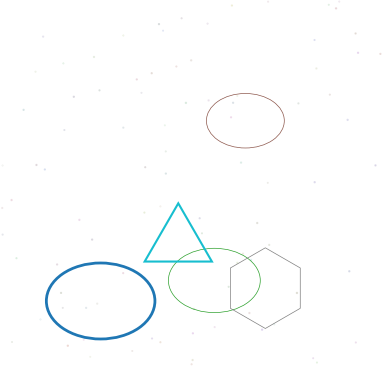[{"shape": "oval", "thickness": 2, "radius": 0.71, "center": [0.261, 0.218]}, {"shape": "oval", "thickness": 0.5, "radius": 0.6, "center": [0.557, 0.272]}, {"shape": "oval", "thickness": 0.5, "radius": 0.51, "center": [0.637, 0.686]}, {"shape": "hexagon", "thickness": 0.5, "radius": 0.52, "center": [0.689, 0.252]}, {"shape": "triangle", "thickness": 1.5, "radius": 0.5, "center": [0.463, 0.371]}]